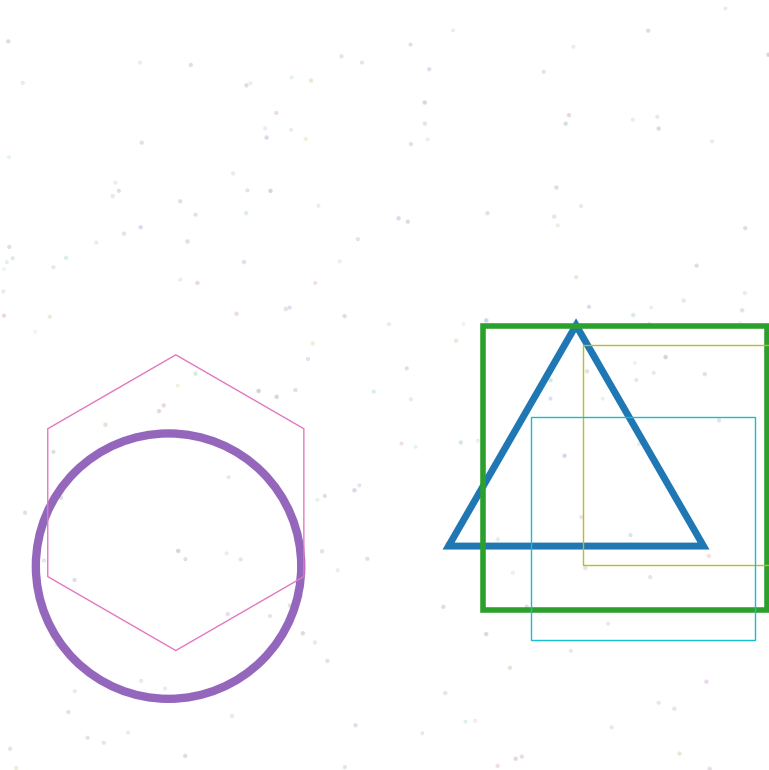[{"shape": "triangle", "thickness": 2.5, "radius": 0.96, "center": [0.748, 0.386]}, {"shape": "square", "thickness": 2, "radius": 0.92, "center": [0.811, 0.392]}, {"shape": "circle", "thickness": 3, "radius": 0.86, "center": [0.219, 0.265]}, {"shape": "hexagon", "thickness": 0.5, "radius": 0.96, "center": [0.228, 0.347]}, {"shape": "square", "thickness": 0.5, "radius": 0.71, "center": [0.899, 0.409]}, {"shape": "square", "thickness": 0.5, "radius": 0.73, "center": [0.835, 0.314]}]